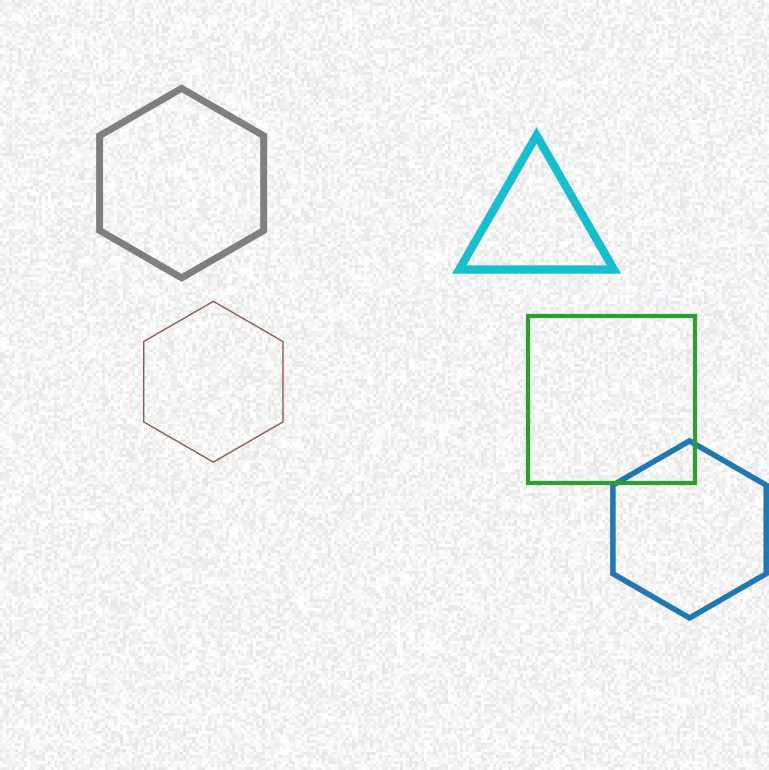[{"shape": "hexagon", "thickness": 2, "radius": 0.57, "center": [0.896, 0.312]}, {"shape": "square", "thickness": 1.5, "radius": 0.54, "center": [0.794, 0.482]}, {"shape": "hexagon", "thickness": 0.5, "radius": 0.52, "center": [0.277, 0.504]}, {"shape": "hexagon", "thickness": 2.5, "radius": 0.62, "center": [0.236, 0.762]}, {"shape": "triangle", "thickness": 3, "radius": 0.58, "center": [0.697, 0.708]}]